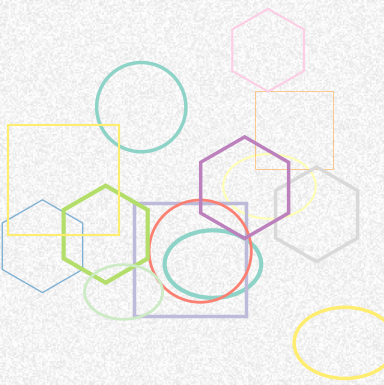[{"shape": "oval", "thickness": 3, "radius": 0.63, "center": [0.553, 0.314]}, {"shape": "circle", "thickness": 2.5, "radius": 0.58, "center": [0.367, 0.722]}, {"shape": "oval", "thickness": 1.5, "radius": 0.6, "center": [0.7, 0.516]}, {"shape": "square", "thickness": 2.5, "radius": 0.73, "center": [0.493, 0.326]}, {"shape": "circle", "thickness": 2, "radius": 0.66, "center": [0.52, 0.348]}, {"shape": "hexagon", "thickness": 1, "radius": 0.6, "center": [0.11, 0.36]}, {"shape": "square", "thickness": 0.5, "radius": 0.51, "center": [0.764, 0.662]}, {"shape": "hexagon", "thickness": 3, "radius": 0.63, "center": [0.274, 0.392]}, {"shape": "hexagon", "thickness": 1.5, "radius": 0.54, "center": [0.696, 0.87]}, {"shape": "hexagon", "thickness": 2.5, "radius": 0.62, "center": [0.822, 0.443]}, {"shape": "hexagon", "thickness": 2.5, "radius": 0.66, "center": [0.635, 0.513]}, {"shape": "oval", "thickness": 2, "radius": 0.51, "center": [0.321, 0.242]}, {"shape": "oval", "thickness": 2.5, "radius": 0.66, "center": [0.896, 0.109]}, {"shape": "square", "thickness": 1.5, "radius": 0.72, "center": [0.165, 0.532]}]